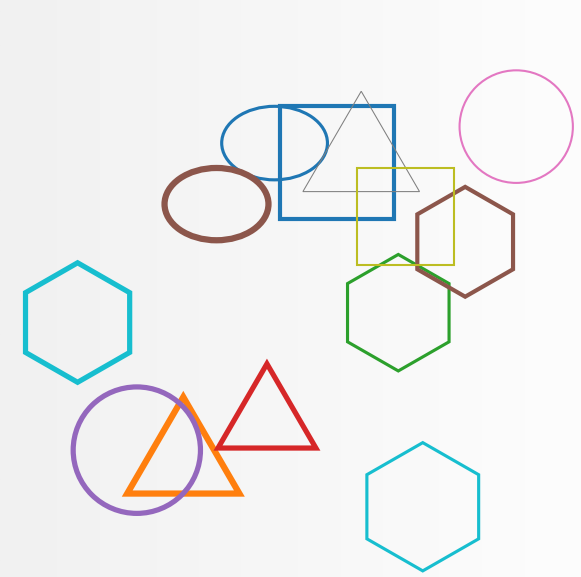[{"shape": "square", "thickness": 2, "radius": 0.49, "center": [0.58, 0.717]}, {"shape": "oval", "thickness": 1.5, "radius": 0.45, "center": [0.472, 0.751]}, {"shape": "triangle", "thickness": 3, "radius": 0.56, "center": [0.315, 0.2]}, {"shape": "hexagon", "thickness": 1.5, "radius": 0.5, "center": [0.685, 0.458]}, {"shape": "triangle", "thickness": 2.5, "radius": 0.49, "center": [0.459, 0.272]}, {"shape": "circle", "thickness": 2.5, "radius": 0.55, "center": [0.235, 0.22]}, {"shape": "hexagon", "thickness": 2, "radius": 0.48, "center": [0.8, 0.58]}, {"shape": "oval", "thickness": 3, "radius": 0.45, "center": [0.372, 0.646]}, {"shape": "circle", "thickness": 1, "radius": 0.49, "center": [0.888, 0.78]}, {"shape": "triangle", "thickness": 0.5, "radius": 0.58, "center": [0.621, 0.725]}, {"shape": "square", "thickness": 1, "radius": 0.42, "center": [0.698, 0.625]}, {"shape": "hexagon", "thickness": 1.5, "radius": 0.56, "center": [0.727, 0.122]}, {"shape": "hexagon", "thickness": 2.5, "radius": 0.52, "center": [0.133, 0.441]}]